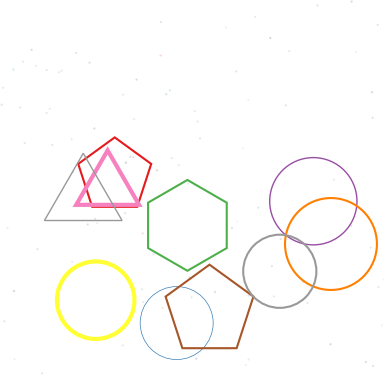[{"shape": "pentagon", "thickness": 1.5, "radius": 0.5, "center": [0.298, 0.543]}, {"shape": "circle", "thickness": 0.5, "radius": 0.47, "center": [0.459, 0.161]}, {"shape": "hexagon", "thickness": 1.5, "radius": 0.59, "center": [0.487, 0.415]}, {"shape": "circle", "thickness": 1, "radius": 0.57, "center": [0.814, 0.477]}, {"shape": "circle", "thickness": 1.5, "radius": 0.6, "center": [0.86, 0.366]}, {"shape": "circle", "thickness": 3, "radius": 0.5, "center": [0.249, 0.22]}, {"shape": "pentagon", "thickness": 1.5, "radius": 0.6, "center": [0.544, 0.193]}, {"shape": "triangle", "thickness": 3, "radius": 0.47, "center": [0.28, 0.515]}, {"shape": "circle", "thickness": 1.5, "radius": 0.48, "center": [0.727, 0.295]}, {"shape": "triangle", "thickness": 1, "radius": 0.58, "center": [0.216, 0.485]}]